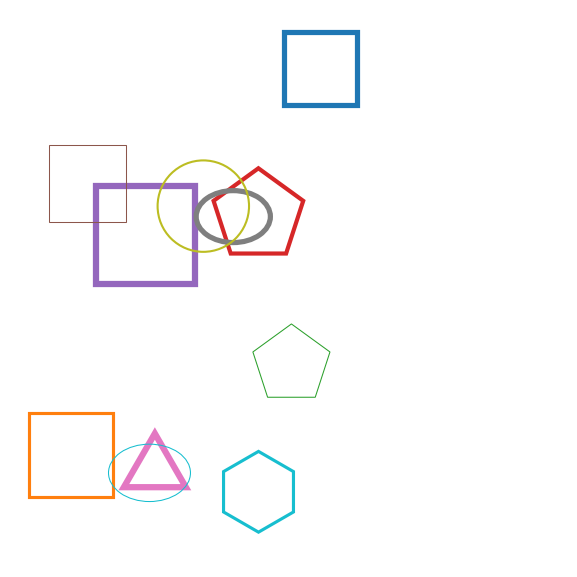[{"shape": "square", "thickness": 2.5, "radius": 0.32, "center": [0.555, 0.88]}, {"shape": "square", "thickness": 1.5, "radius": 0.36, "center": [0.123, 0.211]}, {"shape": "pentagon", "thickness": 0.5, "radius": 0.35, "center": [0.505, 0.368]}, {"shape": "pentagon", "thickness": 2, "radius": 0.41, "center": [0.447, 0.626]}, {"shape": "square", "thickness": 3, "radius": 0.43, "center": [0.252, 0.593]}, {"shape": "square", "thickness": 0.5, "radius": 0.34, "center": [0.152, 0.682]}, {"shape": "triangle", "thickness": 3, "radius": 0.31, "center": [0.268, 0.186]}, {"shape": "oval", "thickness": 2.5, "radius": 0.32, "center": [0.404, 0.624]}, {"shape": "circle", "thickness": 1, "radius": 0.4, "center": [0.352, 0.642]}, {"shape": "hexagon", "thickness": 1.5, "radius": 0.35, "center": [0.448, 0.148]}, {"shape": "oval", "thickness": 0.5, "radius": 0.35, "center": [0.259, 0.18]}]